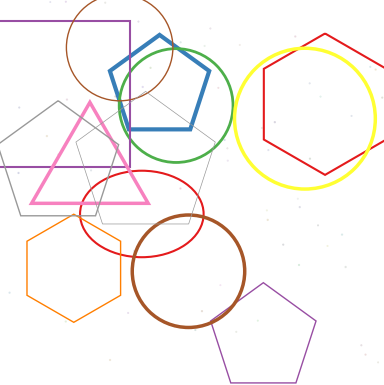[{"shape": "hexagon", "thickness": 1.5, "radius": 0.92, "center": [0.844, 0.729]}, {"shape": "oval", "thickness": 1.5, "radius": 0.8, "center": [0.368, 0.444]}, {"shape": "pentagon", "thickness": 3, "radius": 0.68, "center": [0.414, 0.774]}, {"shape": "circle", "thickness": 2, "radius": 0.74, "center": [0.457, 0.726]}, {"shape": "pentagon", "thickness": 1, "radius": 0.72, "center": [0.684, 0.122]}, {"shape": "square", "thickness": 1.5, "radius": 0.95, "center": [0.148, 0.756]}, {"shape": "hexagon", "thickness": 1, "radius": 0.7, "center": [0.192, 0.303]}, {"shape": "circle", "thickness": 2.5, "radius": 0.91, "center": [0.792, 0.692]}, {"shape": "circle", "thickness": 2.5, "radius": 0.73, "center": [0.49, 0.295]}, {"shape": "circle", "thickness": 1, "radius": 0.69, "center": [0.311, 0.876]}, {"shape": "triangle", "thickness": 2.5, "radius": 0.87, "center": [0.234, 0.559]}, {"shape": "pentagon", "thickness": 0.5, "radius": 0.95, "center": [0.378, 0.572]}, {"shape": "pentagon", "thickness": 1, "radius": 0.83, "center": [0.151, 0.573]}]